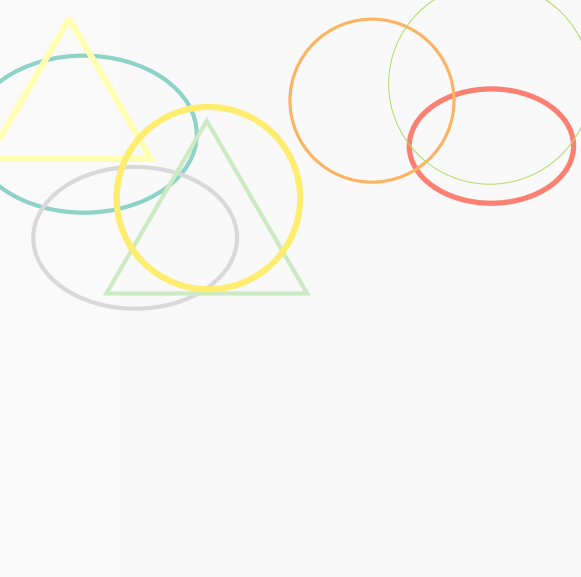[{"shape": "oval", "thickness": 2, "radius": 0.97, "center": [0.144, 0.767]}, {"shape": "triangle", "thickness": 3, "radius": 0.81, "center": [0.119, 0.805]}, {"shape": "oval", "thickness": 2.5, "radius": 0.71, "center": [0.845, 0.746]}, {"shape": "circle", "thickness": 1.5, "radius": 0.71, "center": [0.64, 0.825]}, {"shape": "circle", "thickness": 0.5, "radius": 0.87, "center": [0.843, 0.854]}, {"shape": "oval", "thickness": 2, "radius": 0.88, "center": [0.232, 0.587]}, {"shape": "triangle", "thickness": 2, "radius": 1.0, "center": [0.356, 0.591]}, {"shape": "circle", "thickness": 3, "radius": 0.79, "center": [0.359, 0.656]}]